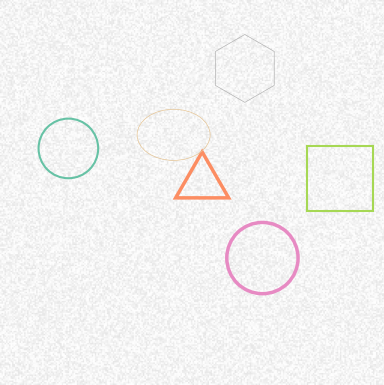[{"shape": "circle", "thickness": 1.5, "radius": 0.39, "center": [0.178, 0.614]}, {"shape": "triangle", "thickness": 2.5, "radius": 0.4, "center": [0.525, 0.526]}, {"shape": "circle", "thickness": 2.5, "radius": 0.46, "center": [0.682, 0.33]}, {"shape": "square", "thickness": 1.5, "radius": 0.42, "center": [0.883, 0.536]}, {"shape": "oval", "thickness": 0.5, "radius": 0.47, "center": [0.451, 0.65]}, {"shape": "hexagon", "thickness": 0.5, "radius": 0.44, "center": [0.636, 0.822]}]